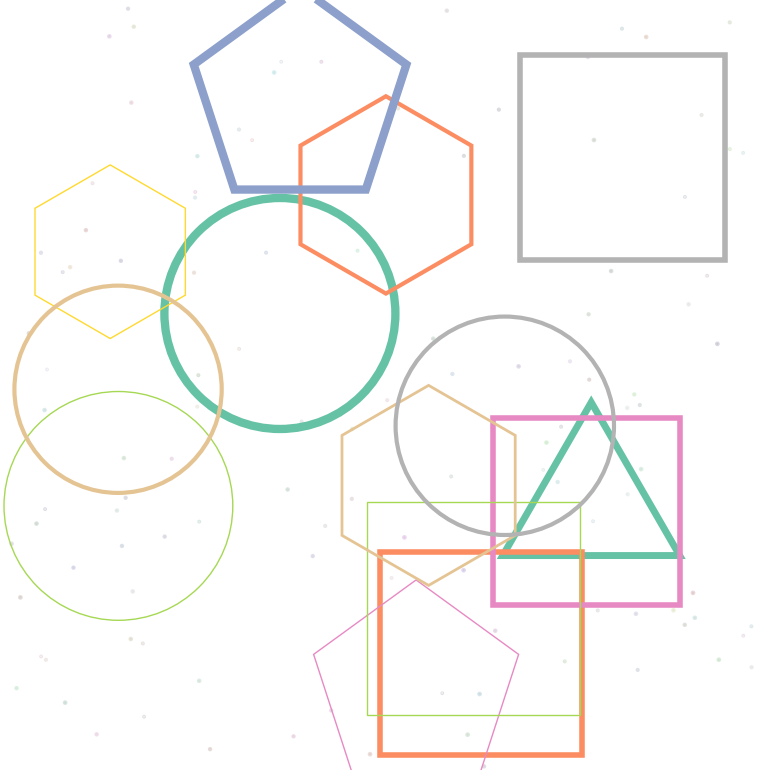[{"shape": "circle", "thickness": 3, "radius": 0.75, "center": [0.363, 0.593]}, {"shape": "triangle", "thickness": 2.5, "radius": 0.66, "center": [0.768, 0.345]}, {"shape": "hexagon", "thickness": 1.5, "radius": 0.64, "center": [0.501, 0.747]}, {"shape": "square", "thickness": 2, "radius": 0.66, "center": [0.625, 0.151]}, {"shape": "pentagon", "thickness": 3, "radius": 0.73, "center": [0.39, 0.871]}, {"shape": "square", "thickness": 2, "radius": 0.61, "center": [0.762, 0.336]}, {"shape": "pentagon", "thickness": 0.5, "radius": 0.7, "center": [0.54, 0.107]}, {"shape": "circle", "thickness": 0.5, "radius": 0.74, "center": [0.154, 0.343]}, {"shape": "square", "thickness": 0.5, "radius": 0.69, "center": [0.615, 0.21]}, {"shape": "hexagon", "thickness": 0.5, "radius": 0.56, "center": [0.143, 0.673]}, {"shape": "hexagon", "thickness": 1, "radius": 0.65, "center": [0.557, 0.37]}, {"shape": "circle", "thickness": 1.5, "radius": 0.67, "center": [0.153, 0.494]}, {"shape": "square", "thickness": 2, "radius": 0.67, "center": [0.809, 0.796]}, {"shape": "circle", "thickness": 1.5, "radius": 0.71, "center": [0.656, 0.447]}]